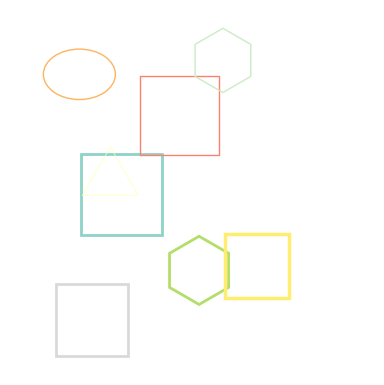[{"shape": "square", "thickness": 2, "radius": 0.53, "center": [0.316, 0.494]}, {"shape": "triangle", "thickness": 0.5, "radius": 0.42, "center": [0.287, 0.534]}, {"shape": "square", "thickness": 1, "radius": 0.51, "center": [0.466, 0.7]}, {"shape": "oval", "thickness": 1, "radius": 0.47, "center": [0.206, 0.807]}, {"shape": "hexagon", "thickness": 2, "radius": 0.44, "center": [0.517, 0.298]}, {"shape": "square", "thickness": 2, "radius": 0.47, "center": [0.238, 0.169]}, {"shape": "hexagon", "thickness": 1, "radius": 0.42, "center": [0.579, 0.843]}, {"shape": "square", "thickness": 2.5, "radius": 0.41, "center": [0.667, 0.308]}]